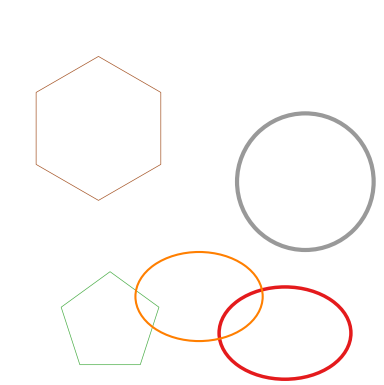[{"shape": "oval", "thickness": 2.5, "radius": 0.86, "center": [0.74, 0.135]}, {"shape": "pentagon", "thickness": 0.5, "radius": 0.67, "center": [0.286, 0.161]}, {"shape": "oval", "thickness": 1.5, "radius": 0.83, "center": [0.517, 0.23]}, {"shape": "hexagon", "thickness": 0.5, "radius": 0.93, "center": [0.256, 0.666]}, {"shape": "circle", "thickness": 3, "radius": 0.89, "center": [0.793, 0.528]}]